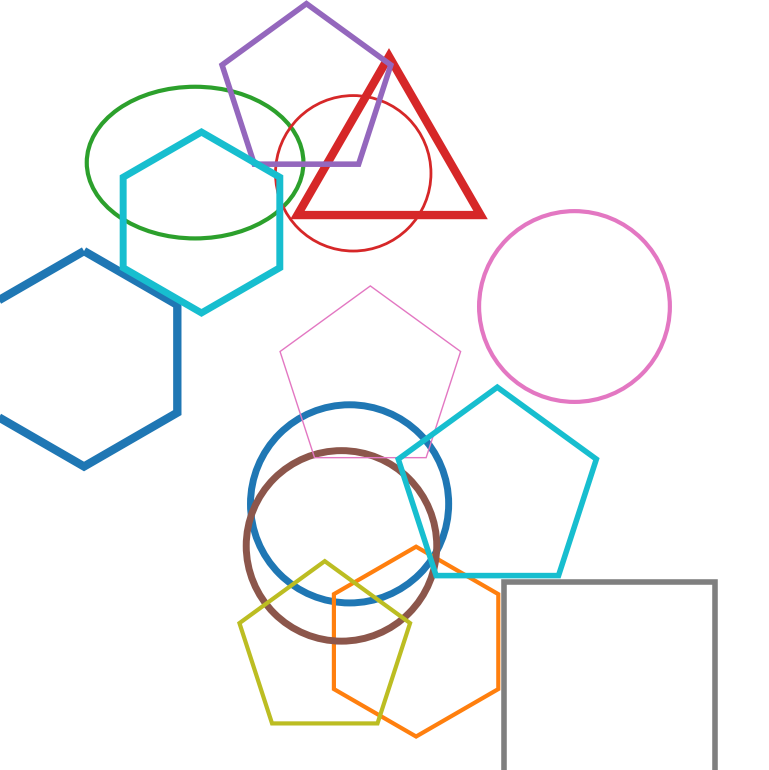[{"shape": "hexagon", "thickness": 3, "radius": 0.7, "center": [0.109, 0.534]}, {"shape": "circle", "thickness": 2.5, "radius": 0.64, "center": [0.454, 0.346]}, {"shape": "hexagon", "thickness": 1.5, "radius": 0.62, "center": [0.54, 0.167]}, {"shape": "oval", "thickness": 1.5, "radius": 0.7, "center": [0.253, 0.789]}, {"shape": "triangle", "thickness": 3, "radius": 0.69, "center": [0.505, 0.789]}, {"shape": "circle", "thickness": 1, "radius": 0.5, "center": [0.459, 0.775]}, {"shape": "pentagon", "thickness": 2, "radius": 0.58, "center": [0.398, 0.88]}, {"shape": "circle", "thickness": 2.5, "radius": 0.62, "center": [0.443, 0.291]}, {"shape": "pentagon", "thickness": 0.5, "radius": 0.62, "center": [0.481, 0.505]}, {"shape": "circle", "thickness": 1.5, "radius": 0.62, "center": [0.746, 0.602]}, {"shape": "square", "thickness": 2, "radius": 0.68, "center": [0.792, 0.107]}, {"shape": "pentagon", "thickness": 1.5, "radius": 0.58, "center": [0.422, 0.155]}, {"shape": "pentagon", "thickness": 2, "radius": 0.68, "center": [0.646, 0.362]}, {"shape": "hexagon", "thickness": 2.5, "radius": 0.59, "center": [0.262, 0.711]}]